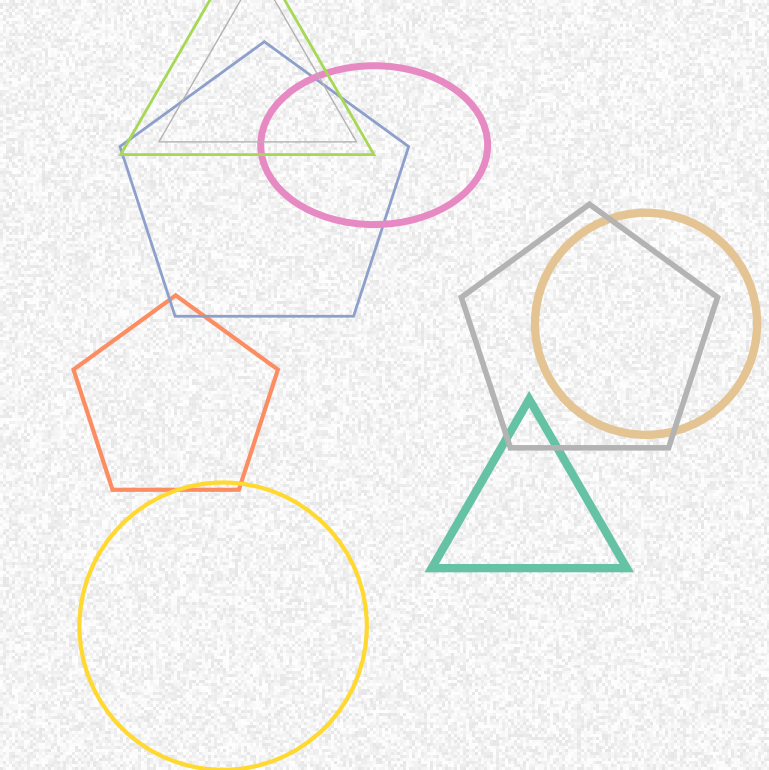[{"shape": "triangle", "thickness": 3, "radius": 0.73, "center": [0.687, 0.335]}, {"shape": "pentagon", "thickness": 1.5, "radius": 0.7, "center": [0.228, 0.477]}, {"shape": "pentagon", "thickness": 1, "radius": 0.99, "center": [0.343, 0.749]}, {"shape": "oval", "thickness": 2.5, "radius": 0.74, "center": [0.486, 0.811]}, {"shape": "triangle", "thickness": 1, "radius": 0.95, "center": [0.321, 0.894]}, {"shape": "circle", "thickness": 1.5, "radius": 0.93, "center": [0.29, 0.187]}, {"shape": "circle", "thickness": 3, "radius": 0.72, "center": [0.839, 0.579]}, {"shape": "triangle", "thickness": 0.5, "radius": 0.74, "center": [0.335, 0.89]}, {"shape": "pentagon", "thickness": 2, "radius": 0.87, "center": [0.766, 0.56]}]